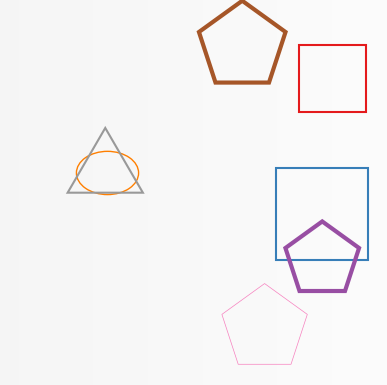[{"shape": "square", "thickness": 1.5, "radius": 0.43, "center": [0.857, 0.796]}, {"shape": "square", "thickness": 1.5, "radius": 0.59, "center": [0.83, 0.444]}, {"shape": "pentagon", "thickness": 3, "radius": 0.5, "center": [0.832, 0.325]}, {"shape": "oval", "thickness": 1, "radius": 0.4, "center": [0.277, 0.551]}, {"shape": "pentagon", "thickness": 3, "radius": 0.59, "center": [0.625, 0.881]}, {"shape": "pentagon", "thickness": 0.5, "radius": 0.58, "center": [0.683, 0.148]}, {"shape": "triangle", "thickness": 1.5, "radius": 0.56, "center": [0.272, 0.556]}]